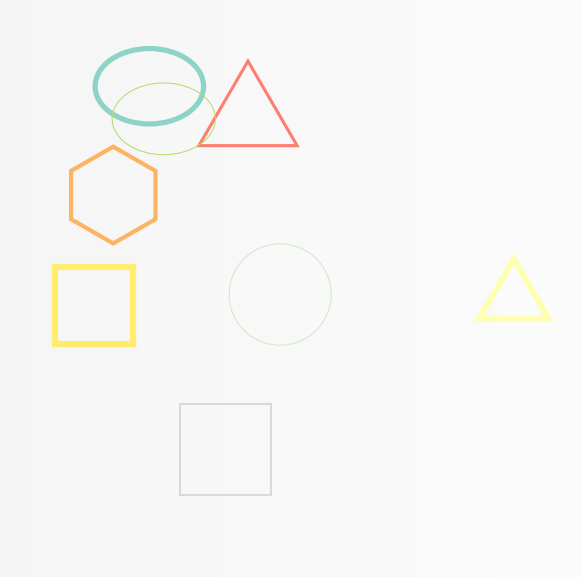[{"shape": "oval", "thickness": 2.5, "radius": 0.47, "center": [0.257, 0.85]}, {"shape": "triangle", "thickness": 3, "radius": 0.34, "center": [0.884, 0.482]}, {"shape": "triangle", "thickness": 1.5, "radius": 0.49, "center": [0.427, 0.796]}, {"shape": "hexagon", "thickness": 2, "radius": 0.42, "center": [0.195, 0.661]}, {"shape": "oval", "thickness": 0.5, "radius": 0.44, "center": [0.282, 0.793]}, {"shape": "square", "thickness": 1, "radius": 0.39, "center": [0.388, 0.221]}, {"shape": "circle", "thickness": 0.5, "radius": 0.44, "center": [0.482, 0.489]}, {"shape": "square", "thickness": 3, "radius": 0.33, "center": [0.162, 0.471]}]